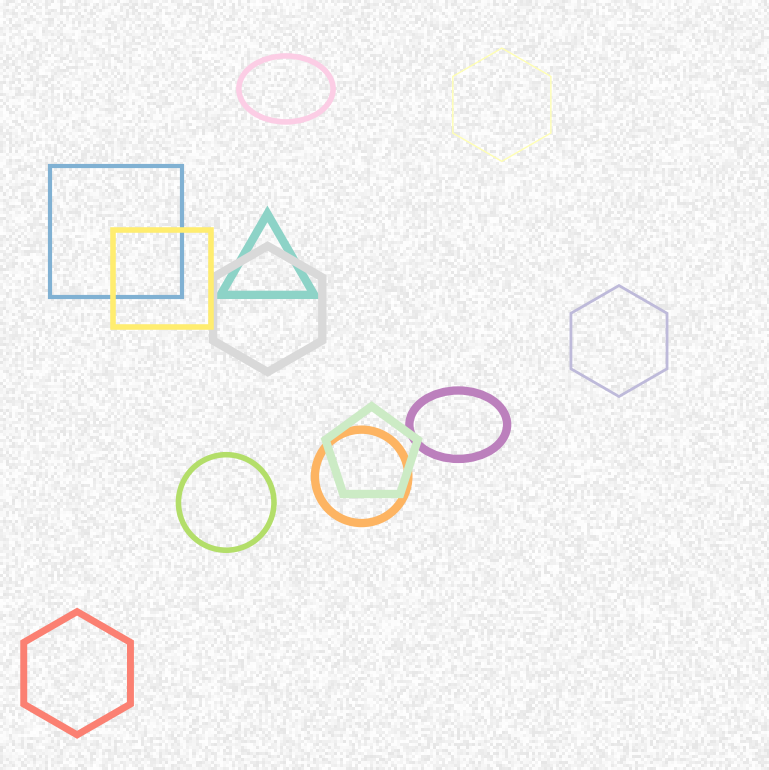[{"shape": "triangle", "thickness": 3, "radius": 0.35, "center": [0.347, 0.652]}, {"shape": "hexagon", "thickness": 0.5, "radius": 0.37, "center": [0.652, 0.864]}, {"shape": "hexagon", "thickness": 1, "radius": 0.36, "center": [0.804, 0.557]}, {"shape": "hexagon", "thickness": 2.5, "radius": 0.4, "center": [0.1, 0.126]}, {"shape": "square", "thickness": 1.5, "radius": 0.43, "center": [0.151, 0.699]}, {"shape": "circle", "thickness": 3, "radius": 0.3, "center": [0.47, 0.381]}, {"shape": "circle", "thickness": 2, "radius": 0.31, "center": [0.294, 0.347]}, {"shape": "oval", "thickness": 2, "radius": 0.31, "center": [0.371, 0.885]}, {"shape": "hexagon", "thickness": 3, "radius": 0.41, "center": [0.348, 0.599]}, {"shape": "oval", "thickness": 3, "radius": 0.32, "center": [0.595, 0.448]}, {"shape": "pentagon", "thickness": 3, "radius": 0.31, "center": [0.483, 0.409]}, {"shape": "square", "thickness": 2, "radius": 0.32, "center": [0.21, 0.638]}]